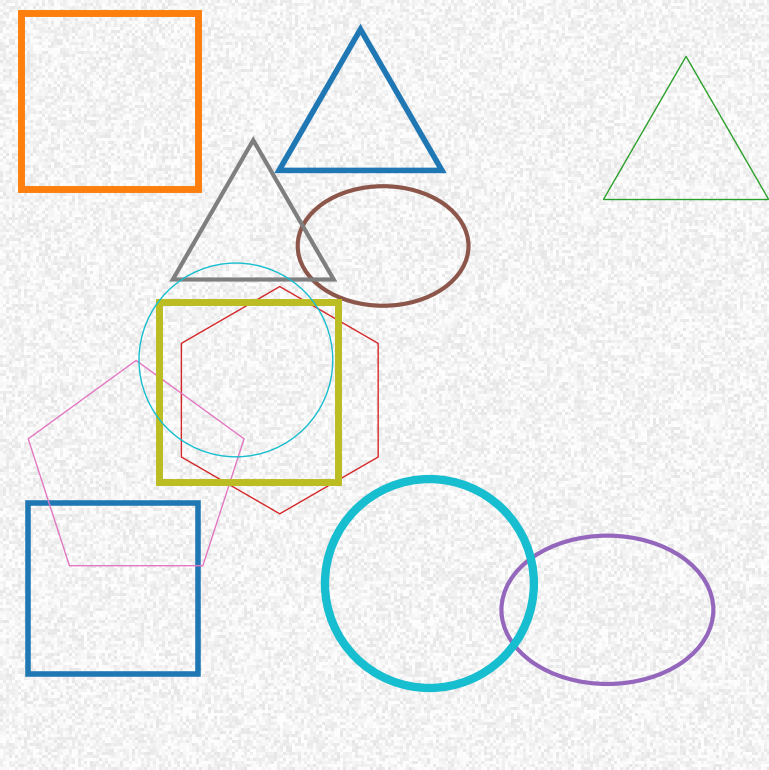[{"shape": "square", "thickness": 2, "radius": 0.55, "center": [0.147, 0.236]}, {"shape": "triangle", "thickness": 2, "radius": 0.61, "center": [0.468, 0.84]}, {"shape": "square", "thickness": 2.5, "radius": 0.57, "center": [0.142, 0.869]}, {"shape": "triangle", "thickness": 0.5, "radius": 0.62, "center": [0.891, 0.803]}, {"shape": "hexagon", "thickness": 0.5, "radius": 0.74, "center": [0.363, 0.48]}, {"shape": "oval", "thickness": 1.5, "radius": 0.69, "center": [0.789, 0.208]}, {"shape": "oval", "thickness": 1.5, "radius": 0.55, "center": [0.498, 0.681]}, {"shape": "pentagon", "thickness": 0.5, "radius": 0.74, "center": [0.177, 0.385]}, {"shape": "triangle", "thickness": 1.5, "radius": 0.6, "center": [0.329, 0.697]}, {"shape": "square", "thickness": 2.5, "radius": 0.58, "center": [0.323, 0.491]}, {"shape": "circle", "thickness": 3, "radius": 0.68, "center": [0.558, 0.242]}, {"shape": "circle", "thickness": 0.5, "radius": 0.63, "center": [0.306, 0.533]}]